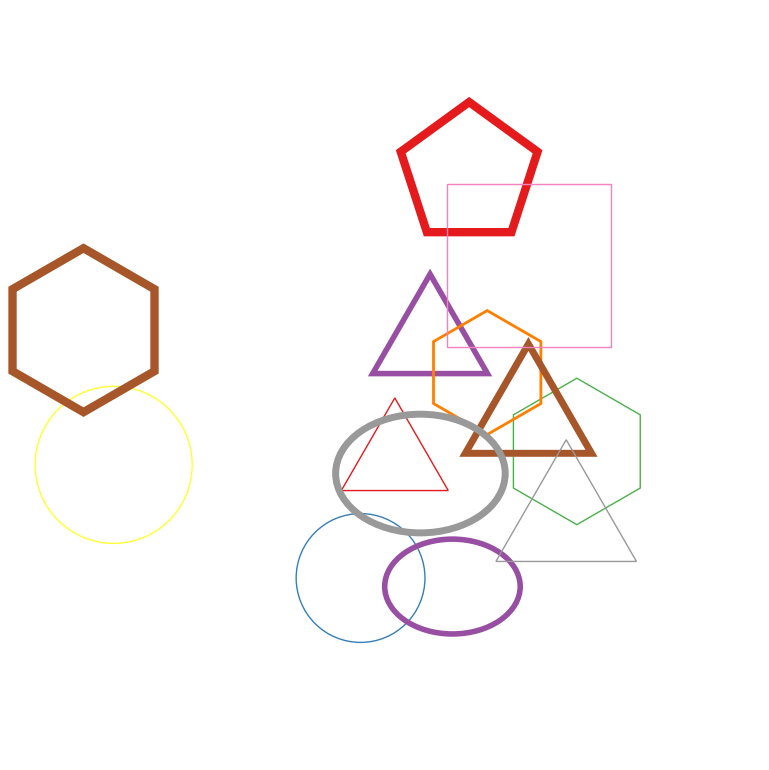[{"shape": "triangle", "thickness": 0.5, "radius": 0.4, "center": [0.513, 0.403]}, {"shape": "pentagon", "thickness": 3, "radius": 0.47, "center": [0.609, 0.774]}, {"shape": "circle", "thickness": 0.5, "radius": 0.42, "center": [0.468, 0.249]}, {"shape": "hexagon", "thickness": 0.5, "radius": 0.48, "center": [0.749, 0.414]}, {"shape": "triangle", "thickness": 2, "radius": 0.43, "center": [0.559, 0.558]}, {"shape": "oval", "thickness": 2, "radius": 0.44, "center": [0.588, 0.238]}, {"shape": "hexagon", "thickness": 1, "radius": 0.4, "center": [0.633, 0.516]}, {"shape": "circle", "thickness": 0.5, "radius": 0.51, "center": [0.148, 0.396]}, {"shape": "triangle", "thickness": 2.5, "radius": 0.47, "center": [0.686, 0.459]}, {"shape": "hexagon", "thickness": 3, "radius": 0.53, "center": [0.108, 0.571]}, {"shape": "square", "thickness": 0.5, "radius": 0.53, "center": [0.687, 0.655]}, {"shape": "oval", "thickness": 2.5, "radius": 0.55, "center": [0.546, 0.385]}, {"shape": "triangle", "thickness": 0.5, "radius": 0.53, "center": [0.735, 0.324]}]